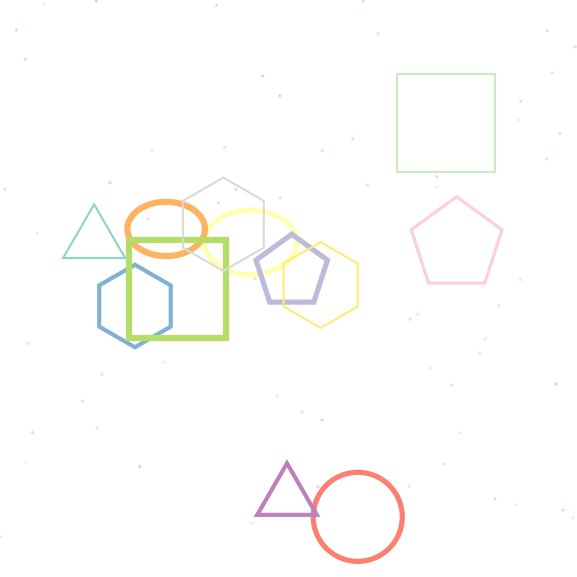[{"shape": "triangle", "thickness": 1, "radius": 0.31, "center": [0.163, 0.583]}, {"shape": "oval", "thickness": 2.5, "radius": 0.4, "center": [0.434, 0.58]}, {"shape": "pentagon", "thickness": 2.5, "radius": 0.33, "center": [0.505, 0.529]}, {"shape": "circle", "thickness": 2.5, "radius": 0.39, "center": [0.619, 0.104]}, {"shape": "hexagon", "thickness": 2, "radius": 0.36, "center": [0.234, 0.469]}, {"shape": "oval", "thickness": 3, "radius": 0.34, "center": [0.288, 0.603]}, {"shape": "square", "thickness": 3, "radius": 0.42, "center": [0.307, 0.499]}, {"shape": "pentagon", "thickness": 1.5, "radius": 0.41, "center": [0.791, 0.576]}, {"shape": "hexagon", "thickness": 1, "radius": 0.4, "center": [0.387, 0.611]}, {"shape": "triangle", "thickness": 2, "radius": 0.3, "center": [0.497, 0.137]}, {"shape": "square", "thickness": 1, "radius": 0.42, "center": [0.772, 0.787]}, {"shape": "hexagon", "thickness": 1, "radius": 0.37, "center": [0.555, 0.506]}]